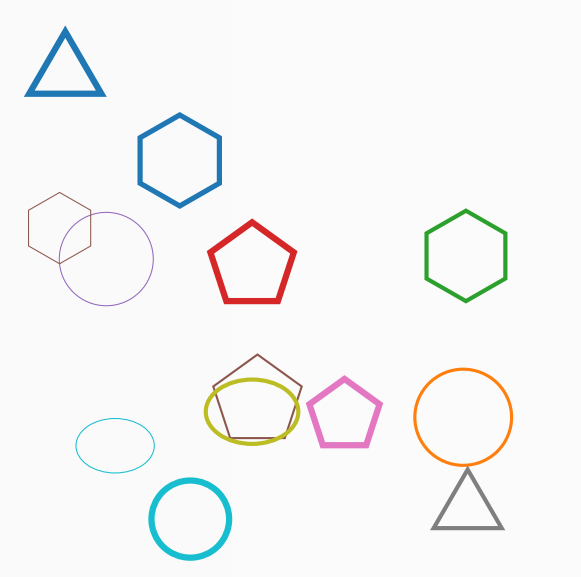[{"shape": "triangle", "thickness": 3, "radius": 0.36, "center": [0.112, 0.873]}, {"shape": "hexagon", "thickness": 2.5, "radius": 0.39, "center": [0.309, 0.721]}, {"shape": "circle", "thickness": 1.5, "radius": 0.42, "center": [0.797, 0.277]}, {"shape": "hexagon", "thickness": 2, "radius": 0.39, "center": [0.802, 0.556]}, {"shape": "pentagon", "thickness": 3, "radius": 0.38, "center": [0.434, 0.539]}, {"shape": "circle", "thickness": 0.5, "radius": 0.4, "center": [0.183, 0.551]}, {"shape": "hexagon", "thickness": 0.5, "radius": 0.31, "center": [0.103, 0.604]}, {"shape": "pentagon", "thickness": 1, "radius": 0.4, "center": [0.443, 0.305]}, {"shape": "pentagon", "thickness": 3, "radius": 0.32, "center": [0.593, 0.28]}, {"shape": "triangle", "thickness": 2, "radius": 0.34, "center": [0.805, 0.118]}, {"shape": "oval", "thickness": 2, "radius": 0.4, "center": [0.434, 0.286]}, {"shape": "oval", "thickness": 0.5, "radius": 0.34, "center": [0.198, 0.227]}, {"shape": "circle", "thickness": 3, "radius": 0.33, "center": [0.327, 0.1]}]